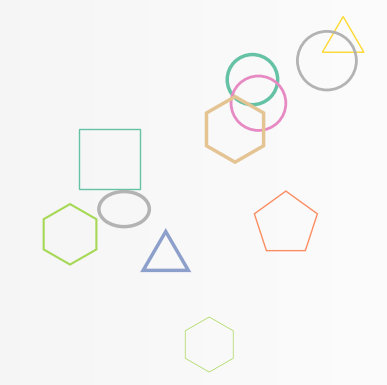[{"shape": "square", "thickness": 1, "radius": 0.39, "center": [0.283, 0.588]}, {"shape": "circle", "thickness": 2.5, "radius": 0.33, "center": [0.651, 0.793]}, {"shape": "pentagon", "thickness": 1, "radius": 0.43, "center": [0.738, 0.418]}, {"shape": "triangle", "thickness": 2.5, "radius": 0.34, "center": [0.428, 0.331]}, {"shape": "circle", "thickness": 2, "radius": 0.35, "center": [0.667, 0.732]}, {"shape": "hexagon", "thickness": 1.5, "radius": 0.39, "center": [0.181, 0.391]}, {"shape": "hexagon", "thickness": 0.5, "radius": 0.36, "center": [0.54, 0.105]}, {"shape": "triangle", "thickness": 1, "radius": 0.31, "center": [0.886, 0.895]}, {"shape": "hexagon", "thickness": 2.5, "radius": 0.43, "center": [0.607, 0.664]}, {"shape": "circle", "thickness": 2, "radius": 0.38, "center": [0.844, 0.842]}, {"shape": "oval", "thickness": 2.5, "radius": 0.33, "center": [0.32, 0.457]}]